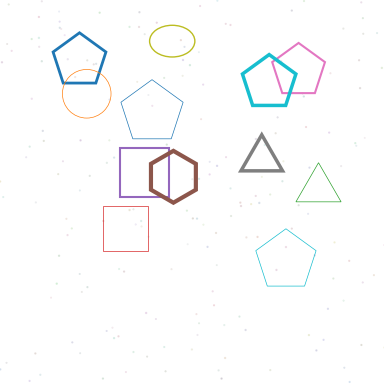[{"shape": "pentagon", "thickness": 2, "radius": 0.36, "center": [0.207, 0.843]}, {"shape": "pentagon", "thickness": 0.5, "radius": 0.42, "center": [0.395, 0.708]}, {"shape": "circle", "thickness": 0.5, "radius": 0.32, "center": [0.225, 0.756]}, {"shape": "triangle", "thickness": 0.5, "radius": 0.34, "center": [0.827, 0.51]}, {"shape": "square", "thickness": 0.5, "radius": 0.29, "center": [0.327, 0.407]}, {"shape": "square", "thickness": 1.5, "radius": 0.32, "center": [0.376, 0.552]}, {"shape": "hexagon", "thickness": 3, "radius": 0.34, "center": [0.45, 0.541]}, {"shape": "pentagon", "thickness": 1.5, "radius": 0.36, "center": [0.776, 0.816]}, {"shape": "triangle", "thickness": 2.5, "radius": 0.31, "center": [0.68, 0.587]}, {"shape": "oval", "thickness": 1, "radius": 0.29, "center": [0.447, 0.893]}, {"shape": "pentagon", "thickness": 0.5, "radius": 0.41, "center": [0.743, 0.323]}, {"shape": "pentagon", "thickness": 2.5, "radius": 0.36, "center": [0.699, 0.785]}]